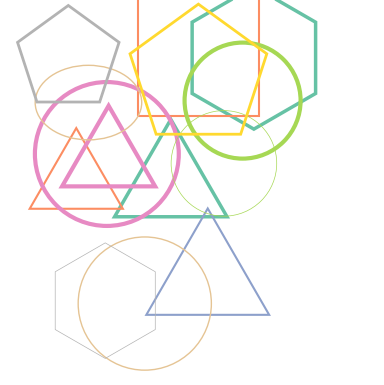[{"shape": "triangle", "thickness": 2.5, "radius": 0.84, "center": [0.444, 0.521]}, {"shape": "hexagon", "thickness": 2.5, "radius": 0.93, "center": [0.659, 0.85]}, {"shape": "square", "thickness": 1.5, "radius": 0.78, "center": [0.515, 0.855]}, {"shape": "triangle", "thickness": 1.5, "radius": 0.7, "center": [0.198, 0.528]}, {"shape": "triangle", "thickness": 1.5, "radius": 0.92, "center": [0.54, 0.274]}, {"shape": "circle", "thickness": 3, "radius": 0.93, "center": [0.278, 0.6]}, {"shape": "triangle", "thickness": 3, "radius": 0.7, "center": [0.282, 0.586]}, {"shape": "circle", "thickness": 3, "radius": 0.75, "center": [0.63, 0.739]}, {"shape": "circle", "thickness": 0.5, "radius": 0.69, "center": [0.582, 0.576]}, {"shape": "pentagon", "thickness": 2, "radius": 0.93, "center": [0.515, 0.802]}, {"shape": "circle", "thickness": 1, "radius": 0.86, "center": [0.376, 0.212]}, {"shape": "oval", "thickness": 1, "radius": 0.69, "center": [0.23, 0.734]}, {"shape": "hexagon", "thickness": 0.5, "radius": 0.75, "center": [0.273, 0.219]}, {"shape": "pentagon", "thickness": 2, "radius": 0.69, "center": [0.177, 0.847]}]